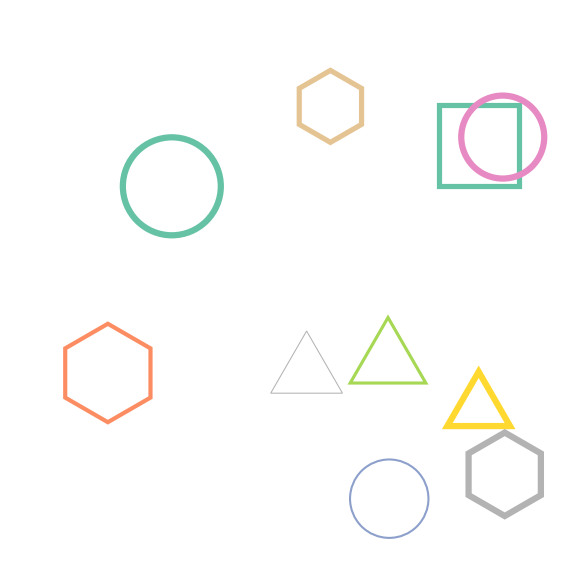[{"shape": "square", "thickness": 2.5, "radius": 0.35, "center": [0.829, 0.747]}, {"shape": "circle", "thickness": 3, "radius": 0.42, "center": [0.298, 0.677]}, {"shape": "hexagon", "thickness": 2, "radius": 0.43, "center": [0.187, 0.353]}, {"shape": "circle", "thickness": 1, "radius": 0.34, "center": [0.674, 0.136]}, {"shape": "circle", "thickness": 3, "radius": 0.36, "center": [0.871, 0.762]}, {"shape": "triangle", "thickness": 1.5, "radius": 0.38, "center": [0.672, 0.374]}, {"shape": "triangle", "thickness": 3, "radius": 0.31, "center": [0.829, 0.293]}, {"shape": "hexagon", "thickness": 2.5, "radius": 0.31, "center": [0.572, 0.815]}, {"shape": "triangle", "thickness": 0.5, "radius": 0.36, "center": [0.531, 0.354]}, {"shape": "hexagon", "thickness": 3, "radius": 0.36, "center": [0.874, 0.178]}]